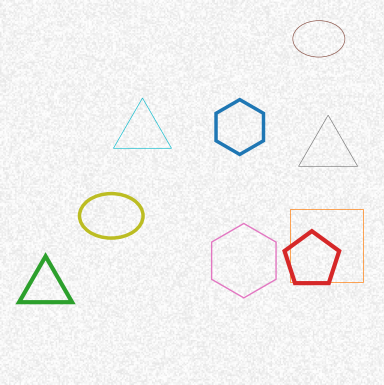[{"shape": "hexagon", "thickness": 2.5, "radius": 0.36, "center": [0.623, 0.67]}, {"shape": "square", "thickness": 0.5, "radius": 0.48, "center": [0.848, 0.362]}, {"shape": "triangle", "thickness": 3, "radius": 0.4, "center": [0.118, 0.255]}, {"shape": "pentagon", "thickness": 3, "radius": 0.37, "center": [0.81, 0.325]}, {"shape": "oval", "thickness": 0.5, "radius": 0.34, "center": [0.828, 0.899]}, {"shape": "hexagon", "thickness": 1, "radius": 0.48, "center": [0.633, 0.323]}, {"shape": "triangle", "thickness": 0.5, "radius": 0.44, "center": [0.852, 0.612]}, {"shape": "oval", "thickness": 2.5, "radius": 0.41, "center": [0.289, 0.439]}, {"shape": "triangle", "thickness": 0.5, "radius": 0.44, "center": [0.37, 0.658]}]